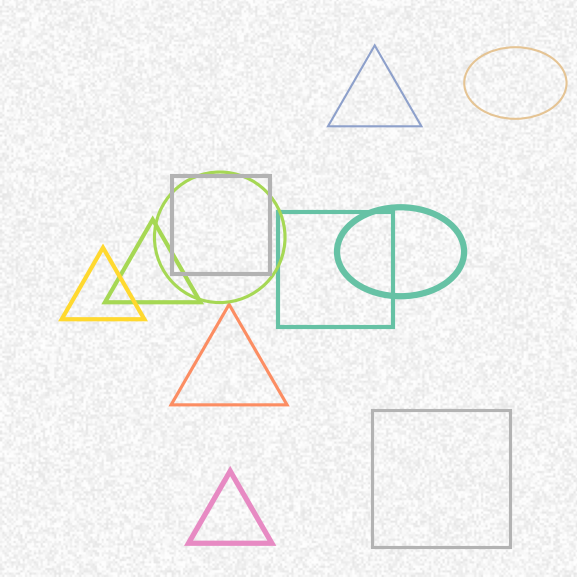[{"shape": "oval", "thickness": 3, "radius": 0.55, "center": [0.694, 0.563]}, {"shape": "square", "thickness": 2, "radius": 0.5, "center": [0.581, 0.533]}, {"shape": "triangle", "thickness": 1.5, "radius": 0.58, "center": [0.397, 0.356]}, {"shape": "triangle", "thickness": 1, "radius": 0.47, "center": [0.649, 0.827]}, {"shape": "triangle", "thickness": 2.5, "radius": 0.42, "center": [0.399, 0.1]}, {"shape": "triangle", "thickness": 2, "radius": 0.48, "center": [0.264, 0.523]}, {"shape": "circle", "thickness": 1.5, "radius": 0.57, "center": [0.38, 0.588]}, {"shape": "triangle", "thickness": 2, "radius": 0.41, "center": [0.178, 0.488]}, {"shape": "oval", "thickness": 1, "radius": 0.44, "center": [0.892, 0.855]}, {"shape": "square", "thickness": 2, "radius": 0.42, "center": [0.382, 0.61]}, {"shape": "square", "thickness": 1.5, "radius": 0.6, "center": [0.763, 0.171]}]